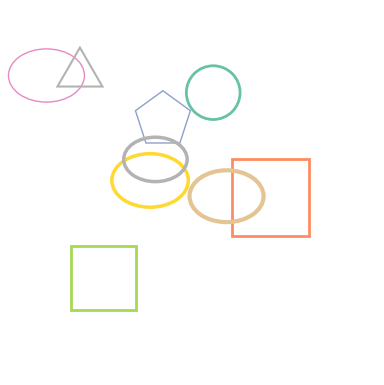[{"shape": "circle", "thickness": 2, "radius": 0.35, "center": [0.554, 0.759]}, {"shape": "square", "thickness": 2, "radius": 0.5, "center": [0.702, 0.487]}, {"shape": "pentagon", "thickness": 1, "radius": 0.38, "center": [0.423, 0.689]}, {"shape": "oval", "thickness": 1, "radius": 0.49, "center": [0.121, 0.804]}, {"shape": "square", "thickness": 2, "radius": 0.42, "center": [0.269, 0.278]}, {"shape": "oval", "thickness": 2.5, "radius": 0.5, "center": [0.39, 0.531]}, {"shape": "oval", "thickness": 3, "radius": 0.48, "center": [0.588, 0.49]}, {"shape": "oval", "thickness": 2.5, "radius": 0.41, "center": [0.404, 0.586]}, {"shape": "triangle", "thickness": 1.5, "radius": 0.34, "center": [0.208, 0.809]}]